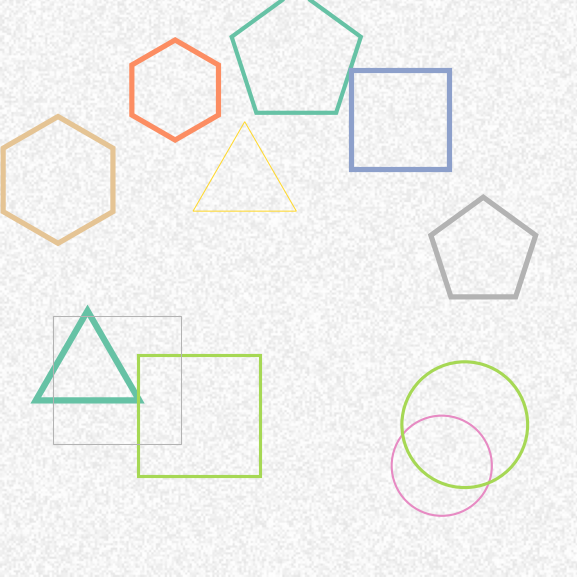[{"shape": "pentagon", "thickness": 2, "radius": 0.59, "center": [0.513, 0.899]}, {"shape": "triangle", "thickness": 3, "radius": 0.52, "center": [0.152, 0.358]}, {"shape": "hexagon", "thickness": 2.5, "radius": 0.43, "center": [0.303, 0.843]}, {"shape": "square", "thickness": 2.5, "radius": 0.43, "center": [0.693, 0.792]}, {"shape": "circle", "thickness": 1, "radius": 0.43, "center": [0.765, 0.193]}, {"shape": "square", "thickness": 1.5, "radius": 0.53, "center": [0.345, 0.28]}, {"shape": "circle", "thickness": 1.5, "radius": 0.54, "center": [0.805, 0.264]}, {"shape": "triangle", "thickness": 0.5, "radius": 0.52, "center": [0.424, 0.685]}, {"shape": "hexagon", "thickness": 2.5, "radius": 0.55, "center": [0.101, 0.688]}, {"shape": "pentagon", "thickness": 2.5, "radius": 0.48, "center": [0.837, 0.562]}, {"shape": "square", "thickness": 0.5, "radius": 0.55, "center": [0.202, 0.341]}]